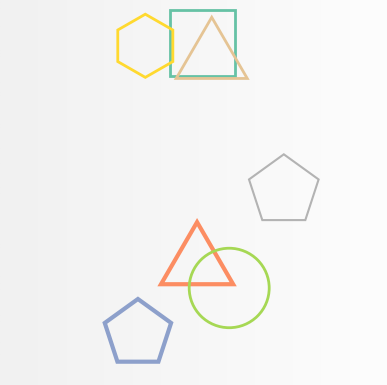[{"shape": "square", "thickness": 2, "radius": 0.42, "center": [0.522, 0.889]}, {"shape": "triangle", "thickness": 3, "radius": 0.54, "center": [0.509, 0.315]}, {"shape": "pentagon", "thickness": 3, "radius": 0.45, "center": [0.356, 0.133]}, {"shape": "circle", "thickness": 2, "radius": 0.52, "center": [0.591, 0.252]}, {"shape": "hexagon", "thickness": 2, "radius": 0.41, "center": [0.375, 0.881]}, {"shape": "triangle", "thickness": 2, "radius": 0.53, "center": [0.546, 0.849]}, {"shape": "pentagon", "thickness": 1.5, "radius": 0.47, "center": [0.732, 0.505]}]